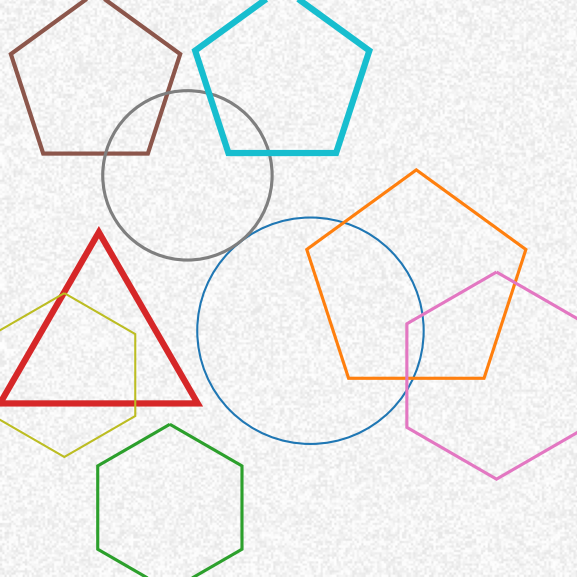[{"shape": "circle", "thickness": 1, "radius": 0.98, "center": [0.538, 0.426]}, {"shape": "pentagon", "thickness": 1.5, "radius": 1.0, "center": [0.721, 0.505]}, {"shape": "hexagon", "thickness": 1.5, "radius": 0.72, "center": [0.294, 0.12]}, {"shape": "triangle", "thickness": 3, "radius": 0.99, "center": [0.171, 0.399]}, {"shape": "pentagon", "thickness": 2, "radius": 0.77, "center": [0.165, 0.858]}, {"shape": "hexagon", "thickness": 1.5, "radius": 0.9, "center": [0.86, 0.349]}, {"shape": "circle", "thickness": 1.5, "radius": 0.73, "center": [0.325, 0.695]}, {"shape": "hexagon", "thickness": 1, "radius": 0.71, "center": [0.111, 0.35]}, {"shape": "pentagon", "thickness": 3, "radius": 0.79, "center": [0.489, 0.862]}]